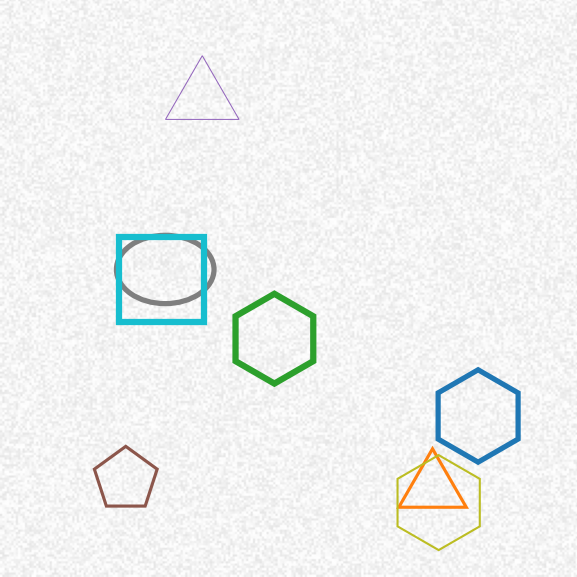[{"shape": "hexagon", "thickness": 2.5, "radius": 0.4, "center": [0.828, 0.279]}, {"shape": "triangle", "thickness": 1.5, "radius": 0.34, "center": [0.749, 0.155]}, {"shape": "hexagon", "thickness": 3, "radius": 0.39, "center": [0.475, 0.413]}, {"shape": "triangle", "thickness": 0.5, "radius": 0.37, "center": [0.35, 0.829]}, {"shape": "pentagon", "thickness": 1.5, "radius": 0.29, "center": [0.218, 0.169]}, {"shape": "oval", "thickness": 2.5, "radius": 0.42, "center": [0.286, 0.533]}, {"shape": "hexagon", "thickness": 1, "radius": 0.41, "center": [0.76, 0.129]}, {"shape": "square", "thickness": 3, "radius": 0.37, "center": [0.28, 0.515]}]